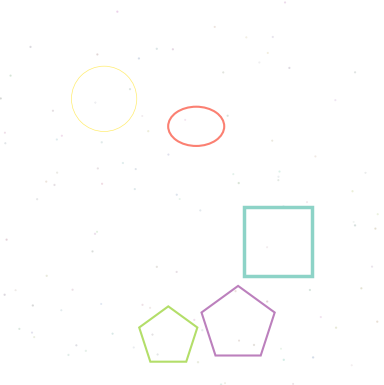[{"shape": "square", "thickness": 2.5, "radius": 0.44, "center": [0.721, 0.373]}, {"shape": "oval", "thickness": 1.5, "radius": 0.36, "center": [0.51, 0.672]}, {"shape": "pentagon", "thickness": 1.5, "radius": 0.4, "center": [0.437, 0.125]}, {"shape": "pentagon", "thickness": 1.5, "radius": 0.5, "center": [0.618, 0.157]}, {"shape": "circle", "thickness": 0.5, "radius": 0.42, "center": [0.27, 0.743]}]